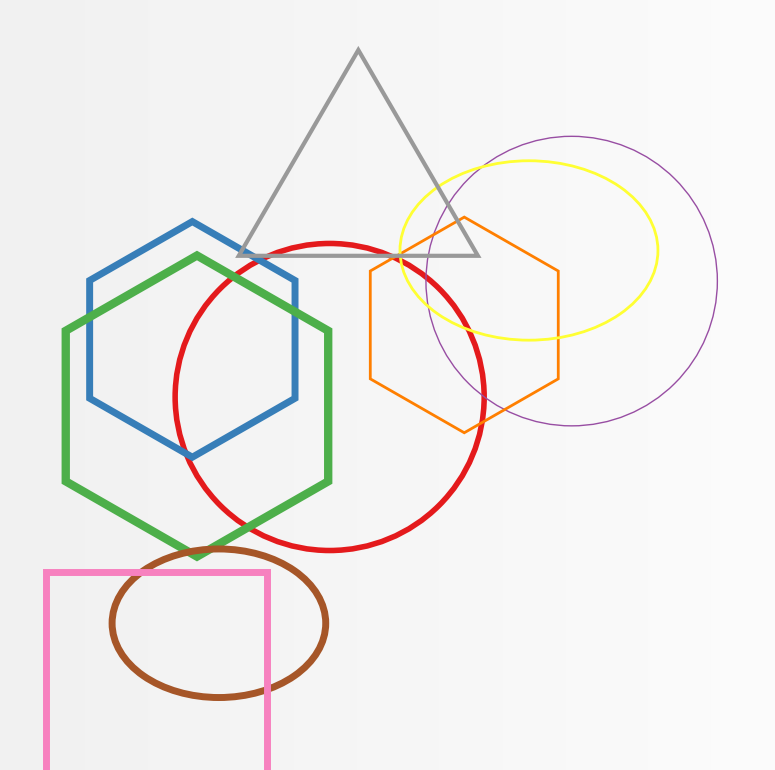[{"shape": "circle", "thickness": 2, "radius": 1.0, "center": [0.425, 0.484]}, {"shape": "hexagon", "thickness": 2.5, "radius": 0.77, "center": [0.248, 0.559]}, {"shape": "hexagon", "thickness": 3, "radius": 0.98, "center": [0.254, 0.473]}, {"shape": "circle", "thickness": 0.5, "radius": 0.94, "center": [0.738, 0.635]}, {"shape": "hexagon", "thickness": 1, "radius": 0.7, "center": [0.599, 0.578]}, {"shape": "oval", "thickness": 1, "radius": 0.83, "center": [0.683, 0.675]}, {"shape": "oval", "thickness": 2.5, "radius": 0.69, "center": [0.282, 0.191]}, {"shape": "square", "thickness": 2.5, "radius": 0.71, "center": [0.202, 0.115]}, {"shape": "triangle", "thickness": 1.5, "radius": 0.89, "center": [0.462, 0.757]}]